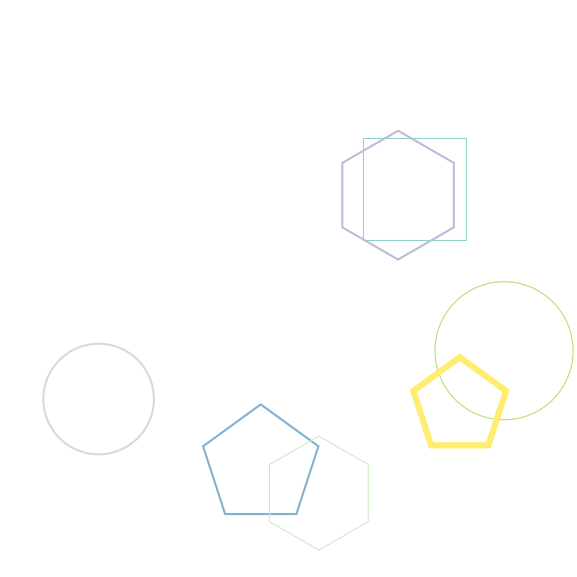[{"shape": "square", "thickness": 0.5, "radius": 0.44, "center": [0.718, 0.672]}, {"shape": "hexagon", "thickness": 1, "radius": 0.56, "center": [0.689, 0.661]}, {"shape": "pentagon", "thickness": 1, "radius": 0.52, "center": [0.452, 0.194]}, {"shape": "circle", "thickness": 0.5, "radius": 0.6, "center": [0.873, 0.392]}, {"shape": "circle", "thickness": 1, "radius": 0.48, "center": [0.171, 0.308]}, {"shape": "hexagon", "thickness": 0.5, "radius": 0.49, "center": [0.552, 0.145]}, {"shape": "pentagon", "thickness": 3, "radius": 0.42, "center": [0.796, 0.296]}]